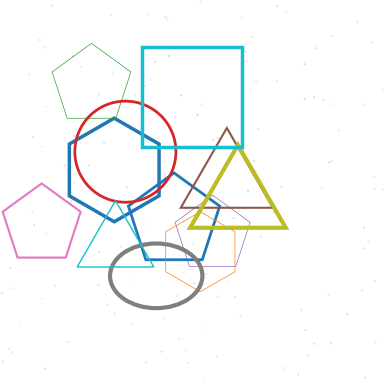[{"shape": "hexagon", "thickness": 2.5, "radius": 0.67, "center": [0.297, 0.559]}, {"shape": "pentagon", "thickness": 2, "radius": 0.62, "center": [0.452, 0.426]}, {"shape": "hexagon", "thickness": 0.5, "radius": 0.52, "center": [0.52, 0.346]}, {"shape": "pentagon", "thickness": 0.5, "radius": 0.54, "center": [0.238, 0.78]}, {"shape": "circle", "thickness": 2, "radius": 0.66, "center": [0.326, 0.606]}, {"shape": "pentagon", "thickness": 0.5, "radius": 0.51, "center": [0.552, 0.391]}, {"shape": "triangle", "thickness": 1.5, "radius": 0.69, "center": [0.589, 0.529]}, {"shape": "pentagon", "thickness": 1.5, "radius": 0.53, "center": [0.108, 0.417]}, {"shape": "oval", "thickness": 3, "radius": 0.6, "center": [0.406, 0.284]}, {"shape": "triangle", "thickness": 3, "radius": 0.72, "center": [0.618, 0.48]}, {"shape": "triangle", "thickness": 1, "radius": 0.57, "center": [0.3, 0.364]}, {"shape": "square", "thickness": 2.5, "radius": 0.65, "center": [0.498, 0.747]}]